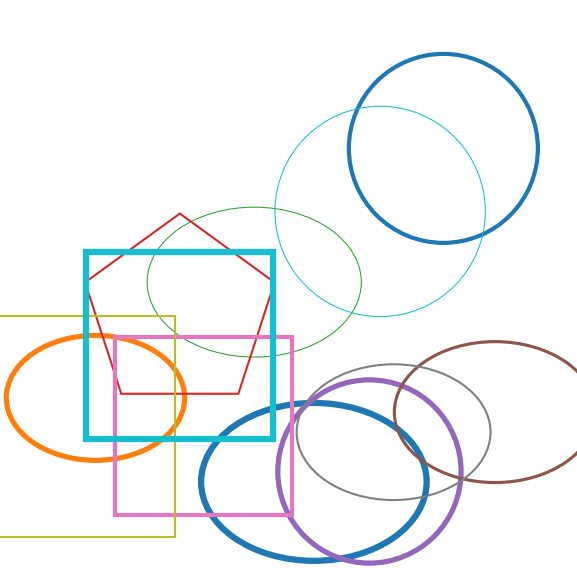[{"shape": "oval", "thickness": 3, "radius": 0.98, "center": [0.543, 0.165]}, {"shape": "circle", "thickness": 2, "radius": 0.82, "center": [0.768, 0.742]}, {"shape": "oval", "thickness": 2.5, "radius": 0.77, "center": [0.165, 0.31]}, {"shape": "oval", "thickness": 0.5, "radius": 0.93, "center": [0.44, 0.511]}, {"shape": "pentagon", "thickness": 1, "radius": 0.86, "center": [0.311, 0.457]}, {"shape": "circle", "thickness": 2.5, "radius": 0.79, "center": [0.64, 0.183]}, {"shape": "oval", "thickness": 1.5, "radius": 0.87, "center": [0.857, 0.286]}, {"shape": "square", "thickness": 2, "radius": 0.77, "center": [0.352, 0.261]}, {"shape": "oval", "thickness": 1, "radius": 0.84, "center": [0.682, 0.251]}, {"shape": "square", "thickness": 1, "radius": 0.96, "center": [0.112, 0.26]}, {"shape": "circle", "thickness": 0.5, "radius": 0.91, "center": [0.658, 0.633]}, {"shape": "square", "thickness": 3, "radius": 0.81, "center": [0.311, 0.401]}]